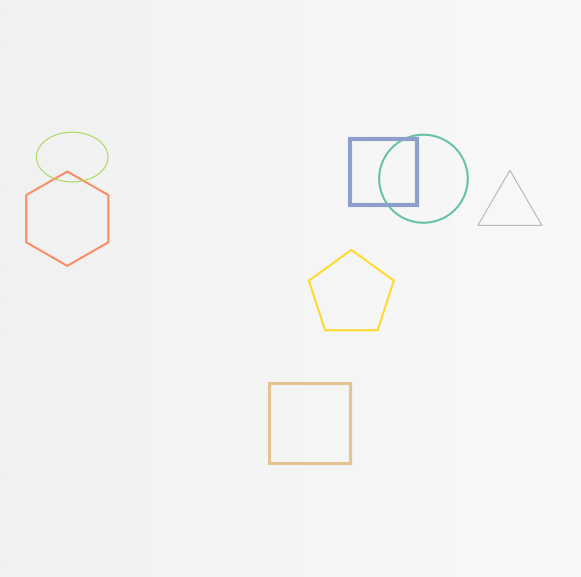[{"shape": "circle", "thickness": 1, "radius": 0.38, "center": [0.729, 0.69]}, {"shape": "hexagon", "thickness": 1, "radius": 0.41, "center": [0.116, 0.62]}, {"shape": "square", "thickness": 2, "radius": 0.29, "center": [0.66, 0.701]}, {"shape": "oval", "thickness": 0.5, "radius": 0.31, "center": [0.124, 0.727]}, {"shape": "pentagon", "thickness": 1, "radius": 0.38, "center": [0.604, 0.489]}, {"shape": "square", "thickness": 1.5, "radius": 0.35, "center": [0.532, 0.266]}, {"shape": "triangle", "thickness": 0.5, "radius": 0.32, "center": [0.877, 0.641]}]